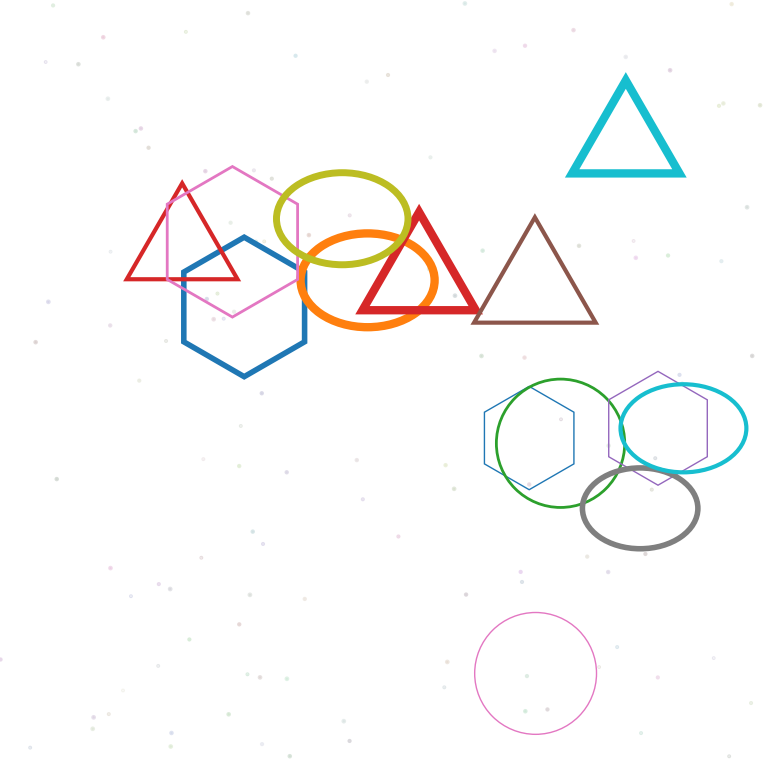[{"shape": "hexagon", "thickness": 2, "radius": 0.45, "center": [0.317, 0.601]}, {"shape": "hexagon", "thickness": 0.5, "radius": 0.34, "center": [0.687, 0.431]}, {"shape": "oval", "thickness": 3, "radius": 0.44, "center": [0.477, 0.636]}, {"shape": "circle", "thickness": 1, "radius": 0.42, "center": [0.728, 0.424]}, {"shape": "triangle", "thickness": 3, "radius": 0.42, "center": [0.544, 0.64]}, {"shape": "triangle", "thickness": 1.5, "radius": 0.42, "center": [0.237, 0.679]}, {"shape": "hexagon", "thickness": 0.5, "radius": 0.37, "center": [0.855, 0.444]}, {"shape": "triangle", "thickness": 1.5, "radius": 0.46, "center": [0.695, 0.627]}, {"shape": "circle", "thickness": 0.5, "radius": 0.4, "center": [0.696, 0.125]}, {"shape": "hexagon", "thickness": 1, "radius": 0.49, "center": [0.302, 0.686]}, {"shape": "oval", "thickness": 2, "radius": 0.37, "center": [0.831, 0.34]}, {"shape": "oval", "thickness": 2.5, "radius": 0.43, "center": [0.444, 0.716]}, {"shape": "oval", "thickness": 1.5, "radius": 0.41, "center": [0.888, 0.444]}, {"shape": "triangle", "thickness": 3, "radius": 0.4, "center": [0.813, 0.815]}]